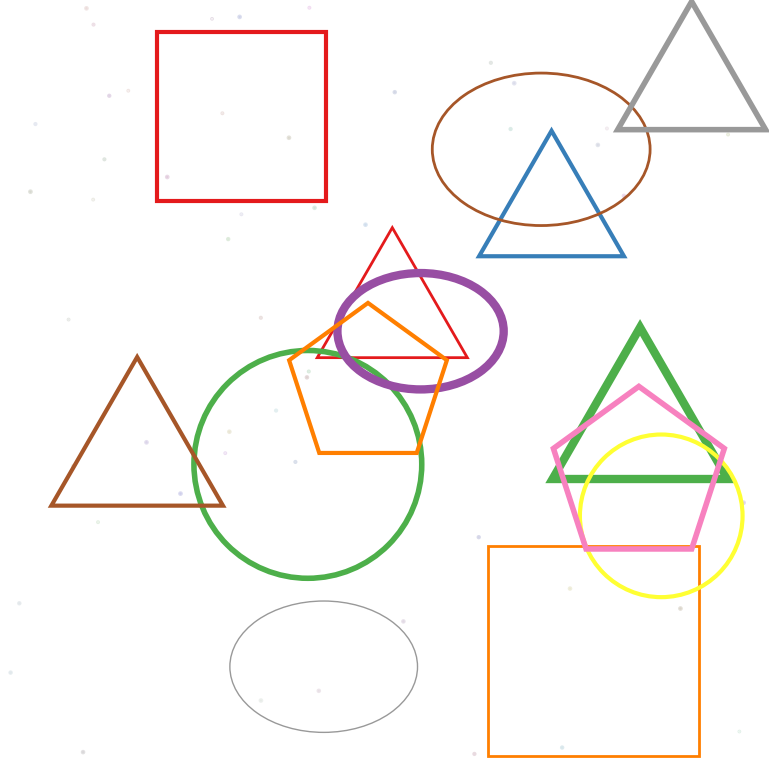[{"shape": "triangle", "thickness": 1, "radius": 0.56, "center": [0.509, 0.592]}, {"shape": "square", "thickness": 1.5, "radius": 0.55, "center": [0.313, 0.849]}, {"shape": "triangle", "thickness": 1.5, "radius": 0.54, "center": [0.716, 0.722]}, {"shape": "triangle", "thickness": 3, "radius": 0.66, "center": [0.831, 0.444]}, {"shape": "circle", "thickness": 2, "radius": 0.74, "center": [0.4, 0.397]}, {"shape": "oval", "thickness": 3, "radius": 0.54, "center": [0.546, 0.57]}, {"shape": "pentagon", "thickness": 1.5, "radius": 0.54, "center": [0.478, 0.499]}, {"shape": "square", "thickness": 1, "radius": 0.68, "center": [0.771, 0.155]}, {"shape": "circle", "thickness": 1.5, "radius": 0.53, "center": [0.859, 0.33]}, {"shape": "oval", "thickness": 1, "radius": 0.71, "center": [0.703, 0.806]}, {"shape": "triangle", "thickness": 1.5, "radius": 0.64, "center": [0.178, 0.408]}, {"shape": "pentagon", "thickness": 2, "radius": 0.58, "center": [0.83, 0.381]}, {"shape": "triangle", "thickness": 2, "radius": 0.55, "center": [0.898, 0.887]}, {"shape": "oval", "thickness": 0.5, "radius": 0.61, "center": [0.42, 0.134]}]